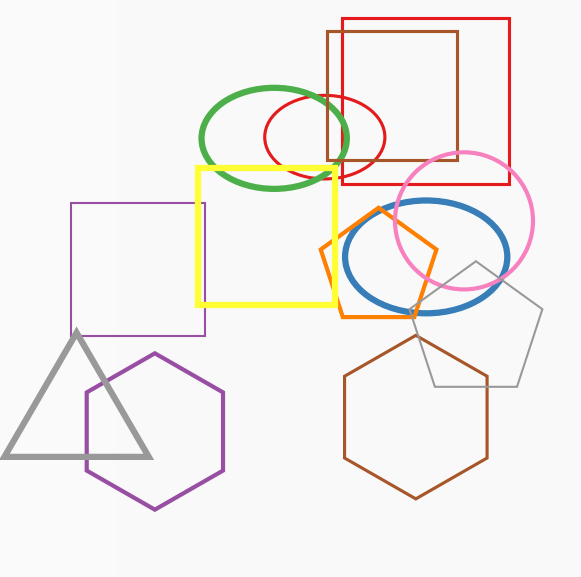[{"shape": "square", "thickness": 1.5, "radius": 0.72, "center": [0.732, 0.825]}, {"shape": "oval", "thickness": 1.5, "radius": 0.52, "center": [0.559, 0.762]}, {"shape": "oval", "thickness": 3, "radius": 0.7, "center": [0.733, 0.554]}, {"shape": "oval", "thickness": 3, "radius": 0.62, "center": [0.472, 0.76]}, {"shape": "hexagon", "thickness": 2, "radius": 0.68, "center": [0.266, 0.252]}, {"shape": "square", "thickness": 1, "radius": 0.57, "center": [0.237, 0.532]}, {"shape": "pentagon", "thickness": 2, "radius": 0.52, "center": [0.651, 0.535]}, {"shape": "square", "thickness": 3, "radius": 0.59, "center": [0.458, 0.589]}, {"shape": "hexagon", "thickness": 1.5, "radius": 0.71, "center": [0.715, 0.277]}, {"shape": "square", "thickness": 1.5, "radius": 0.56, "center": [0.674, 0.834]}, {"shape": "circle", "thickness": 2, "radius": 0.59, "center": [0.798, 0.617]}, {"shape": "pentagon", "thickness": 1, "radius": 0.6, "center": [0.819, 0.427]}, {"shape": "triangle", "thickness": 3, "radius": 0.72, "center": [0.132, 0.28]}]